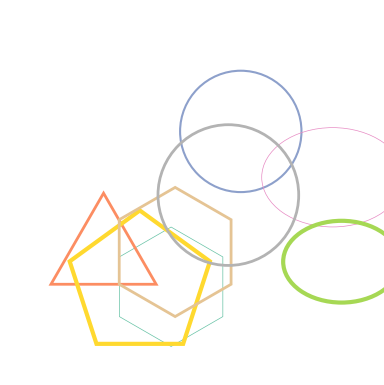[{"shape": "hexagon", "thickness": 0.5, "radius": 0.78, "center": [0.444, 0.255]}, {"shape": "triangle", "thickness": 2, "radius": 0.79, "center": [0.269, 0.341]}, {"shape": "circle", "thickness": 1.5, "radius": 0.79, "center": [0.625, 0.659]}, {"shape": "oval", "thickness": 0.5, "radius": 0.92, "center": [0.864, 0.54]}, {"shape": "oval", "thickness": 3, "radius": 0.76, "center": [0.887, 0.32]}, {"shape": "pentagon", "thickness": 3, "radius": 0.96, "center": [0.363, 0.262]}, {"shape": "hexagon", "thickness": 2, "radius": 0.84, "center": [0.455, 0.346]}, {"shape": "circle", "thickness": 2, "radius": 0.91, "center": [0.593, 0.493]}]